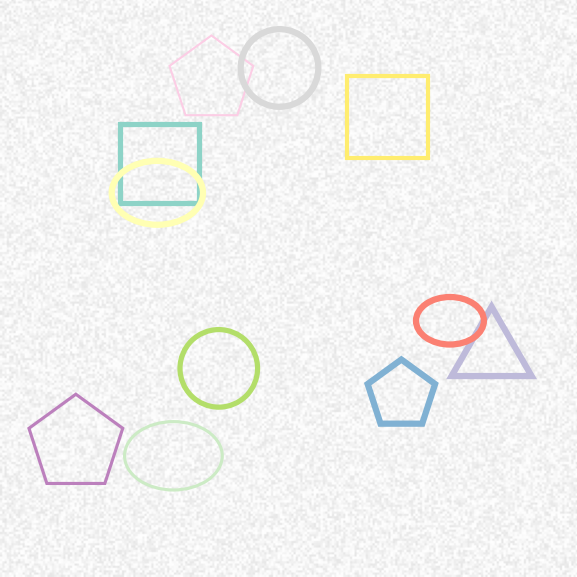[{"shape": "square", "thickness": 2.5, "radius": 0.34, "center": [0.276, 0.716]}, {"shape": "oval", "thickness": 3, "radius": 0.4, "center": [0.272, 0.665]}, {"shape": "triangle", "thickness": 3, "radius": 0.4, "center": [0.851, 0.388]}, {"shape": "oval", "thickness": 3, "radius": 0.29, "center": [0.779, 0.444]}, {"shape": "pentagon", "thickness": 3, "radius": 0.31, "center": [0.695, 0.315]}, {"shape": "circle", "thickness": 2.5, "radius": 0.34, "center": [0.379, 0.361]}, {"shape": "pentagon", "thickness": 1, "radius": 0.38, "center": [0.366, 0.861]}, {"shape": "circle", "thickness": 3, "radius": 0.34, "center": [0.484, 0.881]}, {"shape": "pentagon", "thickness": 1.5, "radius": 0.43, "center": [0.131, 0.231]}, {"shape": "oval", "thickness": 1.5, "radius": 0.42, "center": [0.3, 0.21]}, {"shape": "square", "thickness": 2, "radius": 0.35, "center": [0.672, 0.796]}]